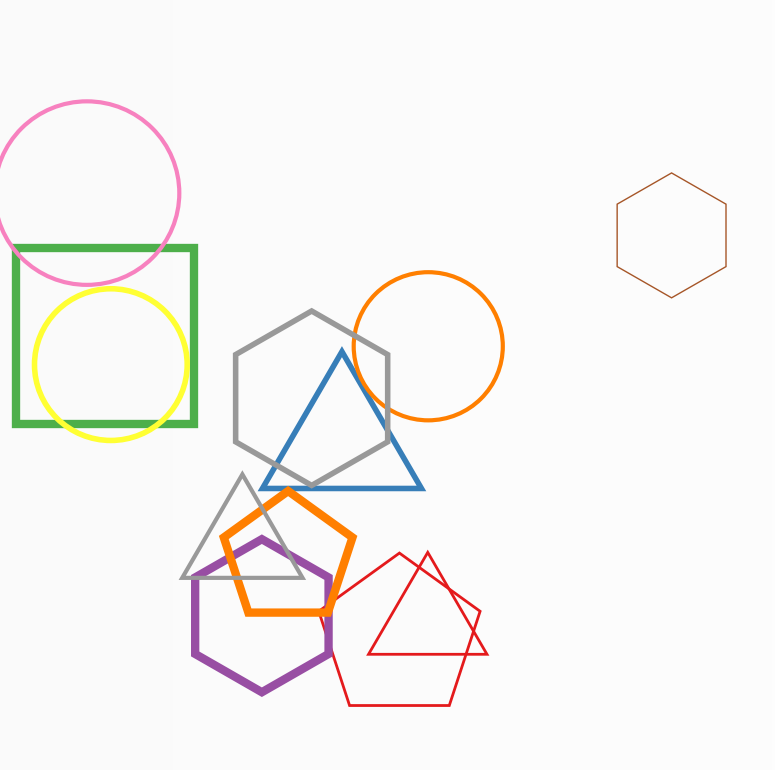[{"shape": "triangle", "thickness": 1, "radius": 0.44, "center": [0.552, 0.194]}, {"shape": "pentagon", "thickness": 1, "radius": 0.55, "center": [0.515, 0.172]}, {"shape": "triangle", "thickness": 2, "radius": 0.59, "center": [0.441, 0.425]}, {"shape": "square", "thickness": 3, "radius": 0.57, "center": [0.135, 0.563]}, {"shape": "hexagon", "thickness": 3, "radius": 0.5, "center": [0.338, 0.2]}, {"shape": "pentagon", "thickness": 3, "radius": 0.44, "center": [0.372, 0.275]}, {"shape": "circle", "thickness": 1.5, "radius": 0.48, "center": [0.553, 0.55]}, {"shape": "circle", "thickness": 2, "radius": 0.49, "center": [0.143, 0.526]}, {"shape": "hexagon", "thickness": 0.5, "radius": 0.41, "center": [0.867, 0.694]}, {"shape": "circle", "thickness": 1.5, "radius": 0.6, "center": [0.112, 0.749]}, {"shape": "hexagon", "thickness": 2, "radius": 0.57, "center": [0.402, 0.483]}, {"shape": "triangle", "thickness": 1.5, "radius": 0.45, "center": [0.313, 0.294]}]